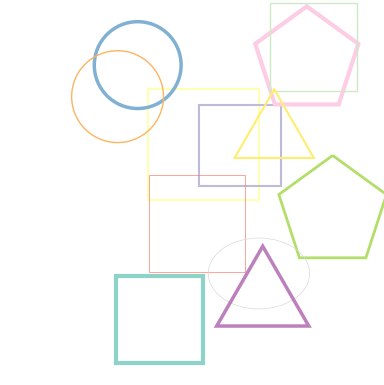[{"shape": "square", "thickness": 3, "radius": 0.56, "center": [0.414, 0.171]}, {"shape": "square", "thickness": 1.5, "radius": 0.72, "center": [0.528, 0.624]}, {"shape": "square", "thickness": 1.5, "radius": 0.53, "center": [0.624, 0.622]}, {"shape": "square", "thickness": 0.5, "radius": 0.63, "center": [0.512, 0.42]}, {"shape": "circle", "thickness": 2.5, "radius": 0.56, "center": [0.358, 0.831]}, {"shape": "circle", "thickness": 1, "radius": 0.6, "center": [0.305, 0.749]}, {"shape": "pentagon", "thickness": 2, "radius": 0.73, "center": [0.864, 0.449]}, {"shape": "pentagon", "thickness": 3, "radius": 0.7, "center": [0.797, 0.843]}, {"shape": "oval", "thickness": 0.5, "radius": 0.66, "center": [0.673, 0.29]}, {"shape": "triangle", "thickness": 2.5, "radius": 0.69, "center": [0.682, 0.222]}, {"shape": "square", "thickness": 1, "radius": 0.57, "center": [0.814, 0.877]}, {"shape": "triangle", "thickness": 1.5, "radius": 0.59, "center": [0.712, 0.649]}]